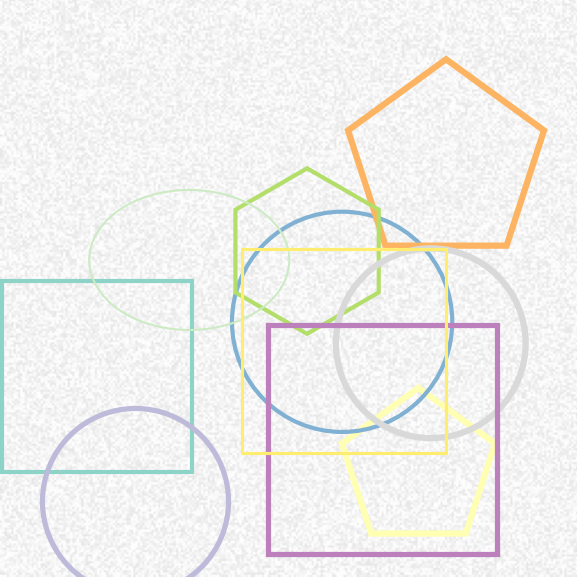[{"shape": "square", "thickness": 2, "radius": 0.82, "center": [0.168, 0.347]}, {"shape": "pentagon", "thickness": 3, "radius": 0.7, "center": [0.725, 0.188]}, {"shape": "circle", "thickness": 2.5, "radius": 0.81, "center": [0.235, 0.131]}, {"shape": "circle", "thickness": 2, "radius": 0.95, "center": [0.592, 0.442]}, {"shape": "pentagon", "thickness": 3, "radius": 0.89, "center": [0.772, 0.718]}, {"shape": "hexagon", "thickness": 2, "radius": 0.72, "center": [0.532, 0.564]}, {"shape": "circle", "thickness": 3, "radius": 0.82, "center": [0.746, 0.405]}, {"shape": "square", "thickness": 2.5, "radius": 0.99, "center": [0.662, 0.238]}, {"shape": "oval", "thickness": 1, "radius": 0.87, "center": [0.328, 0.549]}, {"shape": "square", "thickness": 1.5, "radius": 0.88, "center": [0.595, 0.392]}]